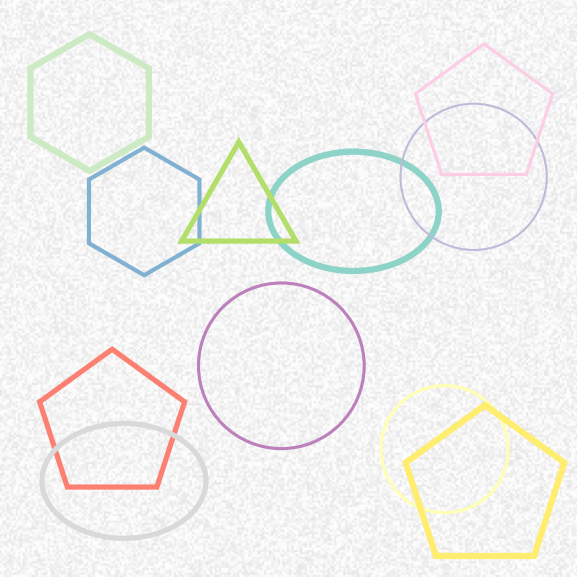[{"shape": "oval", "thickness": 3, "radius": 0.74, "center": [0.612, 0.633]}, {"shape": "circle", "thickness": 1.5, "radius": 0.55, "center": [0.77, 0.221]}, {"shape": "circle", "thickness": 1, "radius": 0.63, "center": [0.82, 0.693]}, {"shape": "pentagon", "thickness": 2.5, "radius": 0.66, "center": [0.194, 0.262]}, {"shape": "hexagon", "thickness": 2, "radius": 0.55, "center": [0.25, 0.633]}, {"shape": "triangle", "thickness": 2.5, "radius": 0.57, "center": [0.414, 0.639]}, {"shape": "pentagon", "thickness": 1.5, "radius": 0.62, "center": [0.838, 0.798]}, {"shape": "oval", "thickness": 2.5, "radius": 0.71, "center": [0.215, 0.166]}, {"shape": "circle", "thickness": 1.5, "radius": 0.72, "center": [0.487, 0.366]}, {"shape": "hexagon", "thickness": 3, "radius": 0.59, "center": [0.155, 0.822]}, {"shape": "pentagon", "thickness": 3, "radius": 0.72, "center": [0.84, 0.153]}]